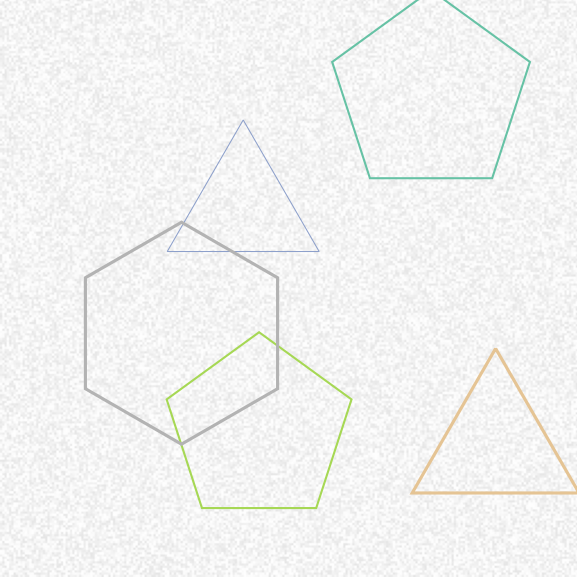[{"shape": "pentagon", "thickness": 1, "radius": 0.9, "center": [0.746, 0.836]}, {"shape": "triangle", "thickness": 0.5, "radius": 0.76, "center": [0.421, 0.64]}, {"shape": "pentagon", "thickness": 1, "radius": 0.84, "center": [0.449, 0.256]}, {"shape": "triangle", "thickness": 1.5, "radius": 0.83, "center": [0.858, 0.229]}, {"shape": "hexagon", "thickness": 1.5, "radius": 0.96, "center": [0.314, 0.422]}]